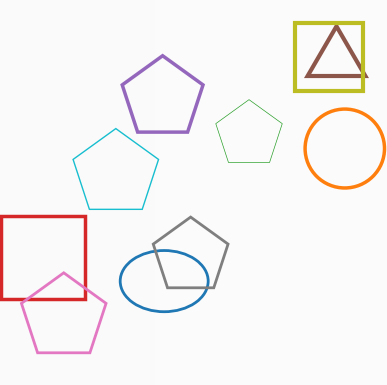[{"shape": "oval", "thickness": 2, "radius": 0.57, "center": [0.424, 0.27]}, {"shape": "circle", "thickness": 2.5, "radius": 0.51, "center": [0.89, 0.614]}, {"shape": "pentagon", "thickness": 0.5, "radius": 0.45, "center": [0.643, 0.651]}, {"shape": "square", "thickness": 2.5, "radius": 0.54, "center": [0.112, 0.332]}, {"shape": "pentagon", "thickness": 2.5, "radius": 0.55, "center": [0.42, 0.746]}, {"shape": "triangle", "thickness": 3, "radius": 0.43, "center": [0.868, 0.846]}, {"shape": "pentagon", "thickness": 2, "radius": 0.57, "center": [0.165, 0.177]}, {"shape": "pentagon", "thickness": 2, "radius": 0.51, "center": [0.492, 0.335]}, {"shape": "square", "thickness": 3, "radius": 0.44, "center": [0.849, 0.852]}, {"shape": "pentagon", "thickness": 1, "radius": 0.58, "center": [0.299, 0.55]}]